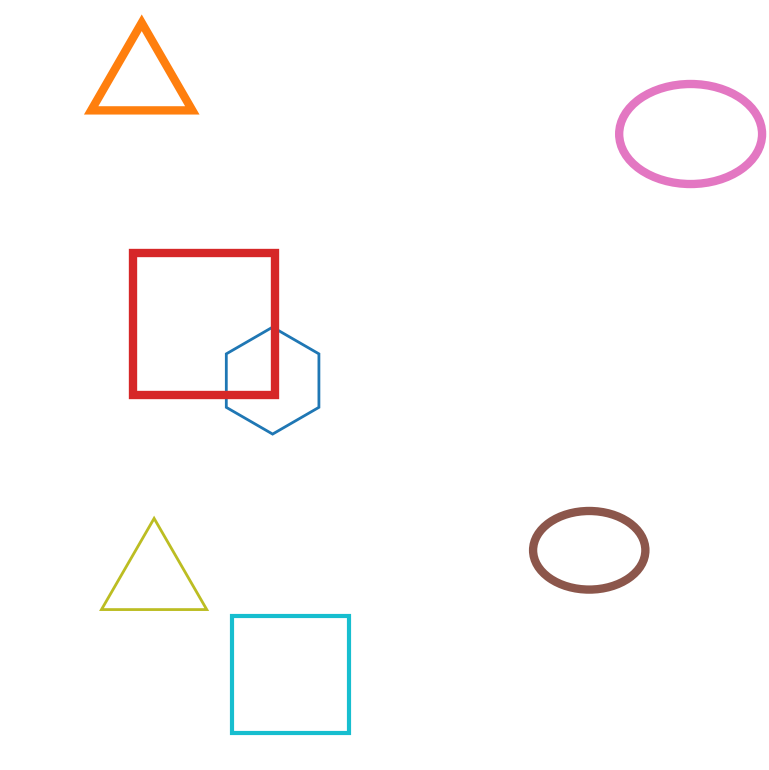[{"shape": "hexagon", "thickness": 1, "radius": 0.35, "center": [0.354, 0.506]}, {"shape": "triangle", "thickness": 3, "radius": 0.38, "center": [0.184, 0.895]}, {"shape": "square", "thickness": 3, "radius": 0.46, "center": [0.265, 0.579]}, {"shape": "oval", "thickness": 3, "radius": 0.36, "center": [0.765, 0.285]}, {"shape": "oval", "thickness": 3, "radius": 0.46, "center": [0.897, 0.826]}, {"shape": "triangle", "thickness": 1, "radius": 0.39, "center": [0.2, 0.248]}, {"shape": "square", "thickness": 1.5, "radius": 0.38, "center": [0.377, 0.124]}]